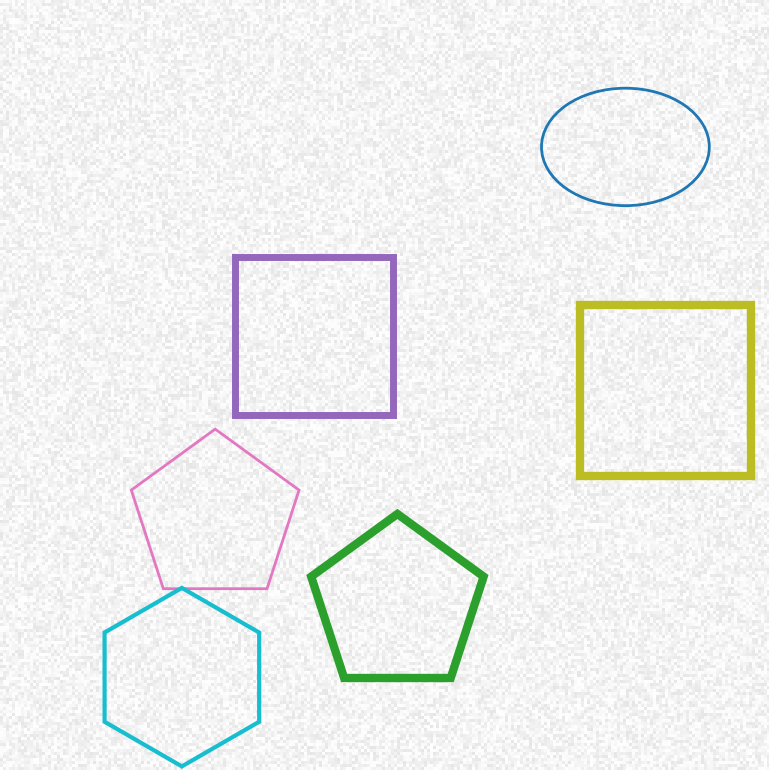[{"shape": "oval", "thickness": 1, "radius": 0.54, "center": [0.812, 0.809]}, {"shape": "pentagon", "thickness": 3, "radius": 0.59, "center": [0.516, 0.215]}, {"shape": "square", "thickness": 2.5, "radius": 0.51, "center": [0.408, 0.564]}, {"shape": "pentagon", "thickness": 1, "radius": 0.57, "center": [0.279, 0.328]}, {"shape": "square", "thickness": 3, "radius": 0.55, "center": [0.864, 0.493]}, {"shape": "hexagon", "thickness": 1.5, "radius": 0.58, "center": [0.236, 0.121]}]